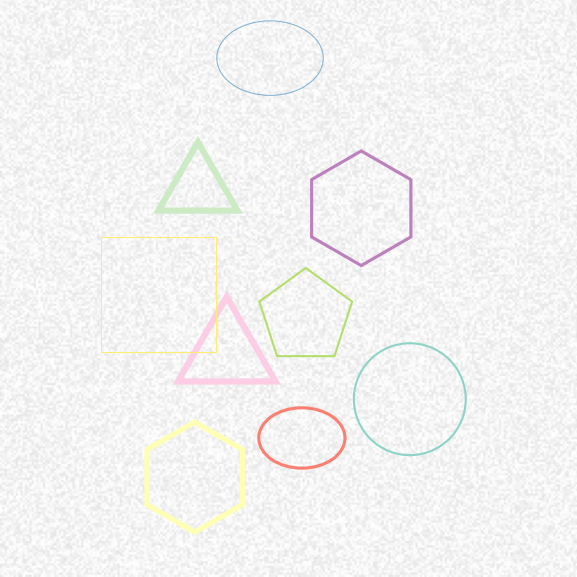[{"shape": "circle", "thickness": 1, "radius": 0.48, "center": [0.71, 0.308]}, {"shape": "hexagon", "thickness": 2.5, "radius": 0.48, "center": [0.337, 0.173]}, {"shape": "oval", "thickness": 1.5, "radius": 0.37, "center": [0.523, 0.241]}, {"shape": "oval", "thickness": 0.5, "radius": 0.46, "center": [0.468, 0.898]}, {"shape": "pentagon", "thickness": 1, "radius": 0.42, "center": [0.529, 0.451]}, {"shape": "triangle", "thickness": 3, "radius": 0.49, "center": [0.393, 0.387]}, {"shape": "hexagon", "thickness": 1.5, "radius": 0.5, "center": [0.626, 0.639]}, {"shape": "triangle", "thickness": 3, "radius": 0.4, "center": [0.343, 0.674]}, {"shape": "square", "thickness": 0.5, "radius": 0.5, "center": [0.275, 0.489]}]